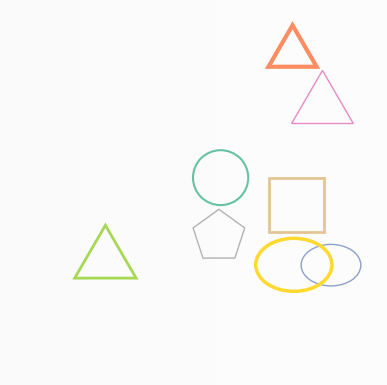[{"shape": "circle", "thickness": 1.5, "radius": 0.36, "center": [0.569, 0.539]}, {"shape": "triangle", "thickness": 3, "radius": 0.36, "center": [0.755, 0.863]}, {"shape": "oval", "thickness": 1, "radius": 0.39, "center": [0.854, 0.311]}, {"shape": "triangle", "thickness": 1, "radius": 0.46, "center": [0.832, 0.725]}, {"shape": "triangle", "thickness": 2, "radius": 0.46, "center": [0.272, 0.323]}, {"shape": "oval", "thickness": 2.5, "radius": 0.49, "center": [0.758, 0.312]}, {"shape": "square", "thickness": 2, "radius": 0.35, "center": [0.765, 0.468]}, {"shape": "pentagon", "thickness": 1, "radius": 0.35, "center": [0.565, 0.386]}]